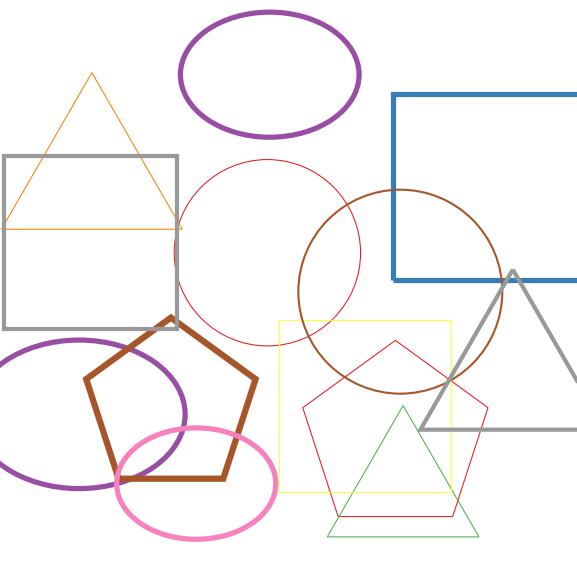[{"shape": "pentagon", "thickness": 0.5, "radius": 0.84, "center": [0.685, 0.241]}, {"shape": "circle", "thickness": 0.5, "radius": 0.81, "center": [0.463, 0.561]}, {"shape": "square", "thickness": 2.5, "radius": 0.8, "center": [0.842, 0.675]}, {"shape": "triangle", "thickness": 0.5, "radius": 0.76, "center": [0.698, 0.145]}, {"shape": "oval", "thickness": 2.5, "radius": 0.92, "center": [0.137, 0.282]}, {"shape": "oval", "thickness": 2.5, "radius": 0.77, "center": [0.467, 0.87]}, {"shape": "triangle", "thickness": 0.5, "radius": 0.9, "center": [0.159, 0.693]}, {"shape": "square", "thickness": 0.5, "radius": 0.74, "center": [0.631, 0.295]}, {"shape": "pentagon", "thickness": 3, "radius": 0.77, "center": [0.296, 0.295]}, {"shape": "circle", "thickness": 1, "radius": 0.88, "center": [0.693, 0.494]}, {"shape": "oval", "thickness": 2.5, "radius": 0.69, "center": [0.34, 0.162]}, {"shape": "square", "thickness": 2, "radius": 0.75, "center": [0.157, 0.579]}, {"shape": "triangle", "thickness": 2, "radius": 0.92, "center": [0.888, 0.348]}]